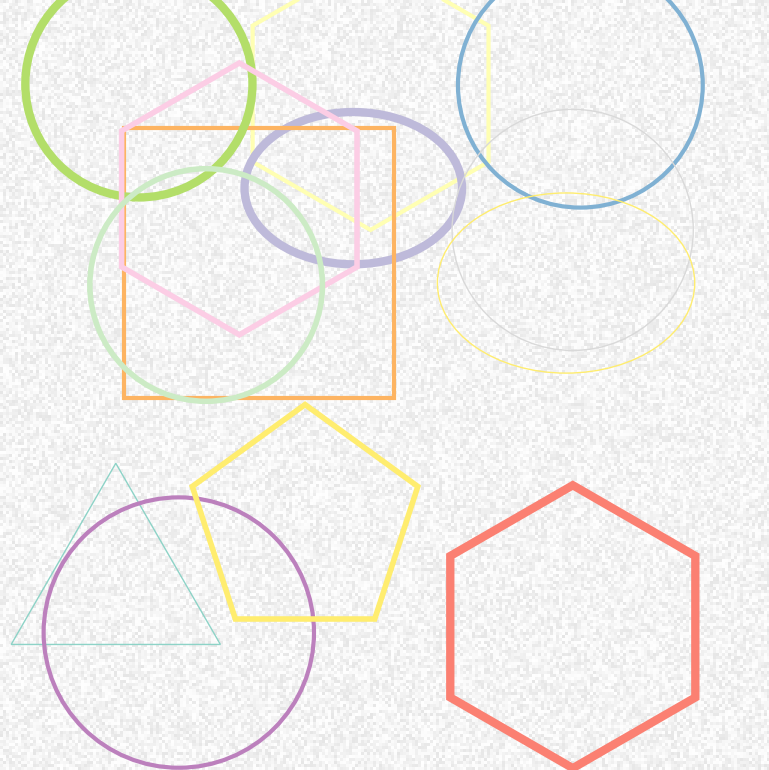[{"shape": "triangle", "thickness": 0.5, "radius": 0.78, "center": [0.15, 0.241]}, {"shape": "hexagon", "thickness": 1.5, "radius": 0.88, "center": [0.481, 0.878]}, {"shape": "oval", "thickness": 3, "radius": 0.71, "center": [0.459, 0.756]}, {"shape": "hexagon", "thickness": 3, "radius": 0.92, "center": [0.744, 0.186]}, {"shape": "circle", "thickness": 1.5, "radius": 0.79, "center": [0.754, 0.889]}, {"shape": "square", "thickness": 1.5, "radius": 0.88, "center": [0.337, 0.659]}, {"shape": "circle", "thickness": 3, "radius": 0.74, "center": [0.18, 0.891]}, {"shape": "hexagon", "thickness": 2, "radius": 0.88, "center": [0.311, 0.742]}, {"shape": "circle", "thickness": 0.5, "radius": 0.78, "center": [0.744, 0.701]}, {"shape": "circle", "thickness": 1.5, "radius": 0.88, "center": [0.232, 0.178]}, {"shape": "circle", "thickness": 2, "radius": 0.76, "center": [0.268, 0.63]}, {"shape": "oval", "thickness": 0.5, "radius": 0.84, "center": [0.735, 0.632]}, {"shape": "pentagon", "thickness": 2, "radius": 0.77, "center": [0.396, 0.321]}]